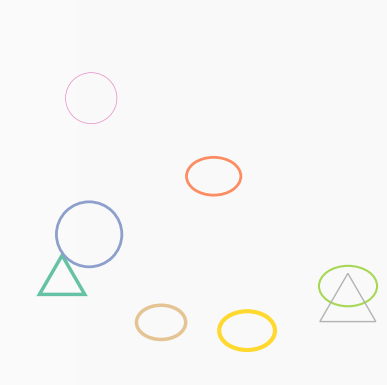[{"shape": "triangle", "thickness": 2.5, "radius": 0.34, "center": [0.16, 0.269]}, {"shape": "oval", "thickness": 2, "radius": 0.35, "center": [0.551, 0.542]}, {"shape": "circle", "thickness": 2, "radius": 0.42, "center": [0.23, 0.391]}, {"shape": "circle", "thickness": 0.5, "radius": 0.33, "center": [0.235, 0.745]}, {"shape": "oval", "thickness": 1.5, "radius": 0.37, "center": [0.898, 0.257]}, {"shape": "oval", "thickness": 3, "radius": 0.36, "center": [0.638, 0.141]}, {"shape": "oval", "thickness": 2.5, "radius": 0.32, "center": [0.416, 0.163]}, {"shape": "triangle", "thickness": 1, "radius": 0.42, "center": [0.898, 0.206]}]